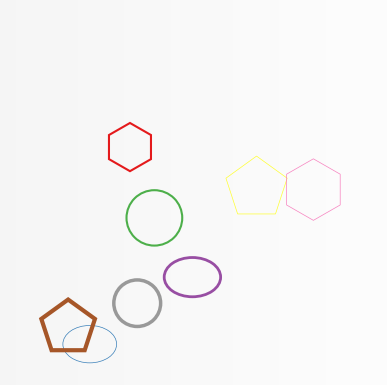[{"shape": "hexagon", "thickness": 1.5, "radius": 0.31, "center": [0.335, 0.618]}, {"shape": "oval", "thickness": 0.5, "radius": 0.35, "center": [0.232, 0.106]}, {"shape": "circle", "thickness": 1.5, "radius": 0.36, "center": [0.398, 0.434]}, {"shape": "oval", "thickness": 2, "radius": 0.36, "center": [0.497, 0.28]}, {"shape": "pentagon", "thickness": 0.5, "radius": 0.42, "center": [0.662, 0.511]}, {"shape": "pentagon", "thickness": 3, "radius": 0.36, "center": [0.176, 0.149]}, {"shape": "hexagon", "thickness": 0.5, "radius": 0.4, "center": [0.809, 0.508]}, {"shape": "circle", "thickness": 2.5, "radius": 0.3, "center": [0.354, 0.212]}]